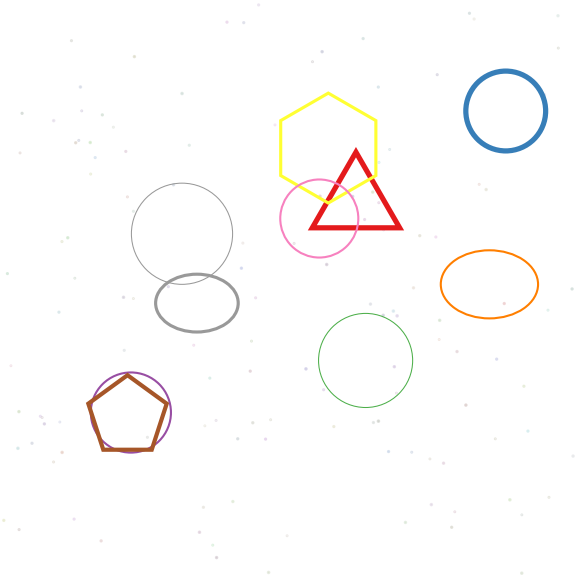[{"shape": "triangle", "thickness": 2.5, "radius": 0.44, "center": [0.616, 0.648]}, {"shape": "circle", "thickness": 2.5, "radius": 0.35, "center": [0.876, 0.807]}, {"shape": "circle", "thickness": 0.5, "radius": 0.41, "center": [0.633, 0.375]}, {"shape": "circle", "thickness": 1, "radius": 0.35, "center": [0.227, 0.285]}, {"shape": "oval", "thickness": 1, "radius": 0.42, "center": [0.847, 0.507]}, {"shape": "hexagon", "thickness": 1.5, "radius": 0.48, "center": [0.568, 0.743]}, {"shape": "pentagon", "thickness": 2, "radius": 0.36, "center": [0.221, 0.278]}, {"shape": "circle", "thickness": 1, "radius": 0.34, "center": [0.553, 0.621]}, {"shape": "oval", "thickness": 1.5, "radius": 0.36, "center": [0.341, 0.474]}, {"shape": "circle", "thickness": 0.5, "radius": 0.44, "center": [0.315, 0.594]}]